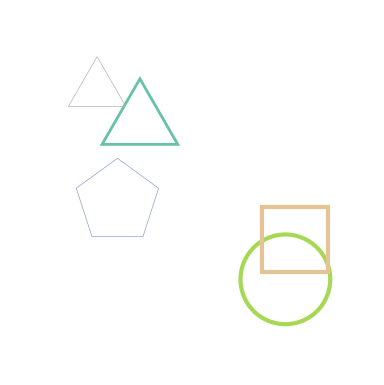[{"shape": "triangle", "thickness": 2, "radius": 0.57, "center": [0.363, 0.682]}, {"shape": "pentagon", "thickness": 0.5, "radius": 0.56, "center": [0.305, 0.476]}, {"shape": "circle", "thickness": 3, "radius": 0.58, "center": [0.741, 0.274]}, {"shape": "square", "thickness": 3, "radius": 0.43, "center": [0.766, 0.378]}, {"shape": "triangle", "thickness": 0.5, "radius": 0.43, "center": [0.252, 0.767]}]